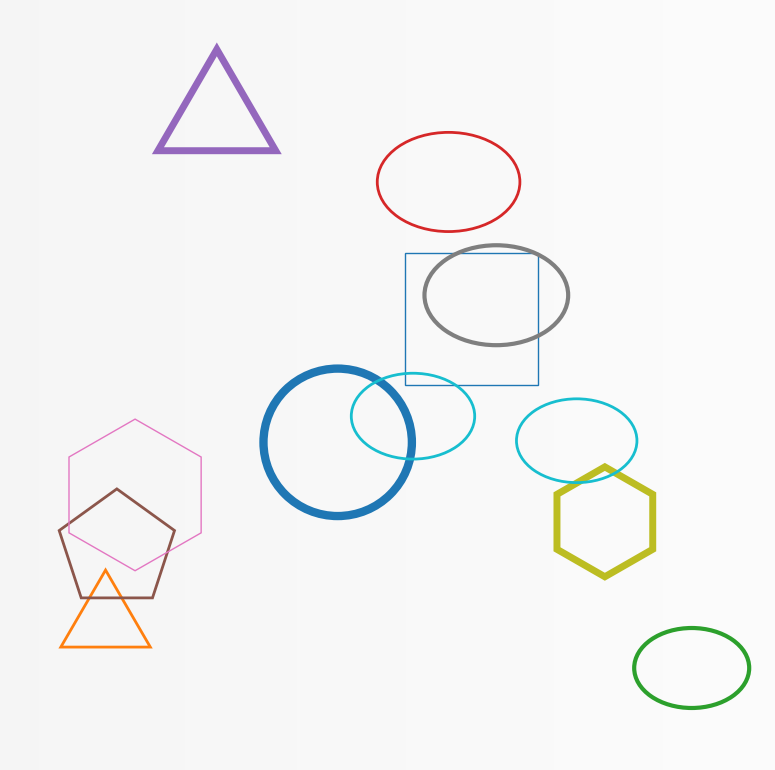[{"shape": "square", "thickness": 0.5, "radius": 0.43, "center": [0.609, 0.586]}, {"shape": "circle", "thickness": 3, "radius": 0.48, "center": [0.436, 0.426]}, {"shape": "triangle", "thickness": 1, "radius": 0.33, "center": [0.136, 0.193]}, {"shape": "oval", "thickness": 1.5, "radius": 0.37, "center": [0.893, 0.132]}, {"shape": "oval", "thickness": 1, "radius": 0.46, "center": [0.579, 0.764]}, {"shape": "triangle", "thickness": 2.5, "radius": 0.44, "center": [0.28, 0.848]}, {"shape": "pentagon", "thickness": 1, "radius": 0.39, "center": [0.151, 0.287]}, {"shape": "hexagon", "thickness": 0.5, "radius": 0.49, "center": [0.174, 0.357]}, {"shape": "oval", "thickness": 1.5, "radius": 0.46, "center": [0.64, 0.617]}, {"shape": "hexagon", "thickness": 2.5, "radius": 0.36, "center": [0.78, 0.322]}, {"shape": "oval", "thickness": 1, "radius": 0.4, "center": [0.533, 0.46]}, {"shape": "oval", "thickness": 1, "radius": 0.39, "center": [0.744, 0.428]}]